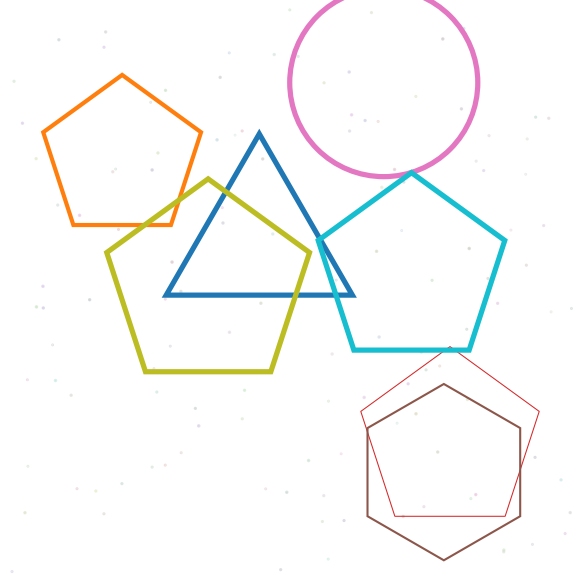[{"shape": "triangle", "thickness": 2.5, "radius": 0.93, "center": [0.449, 0.581]}, {"shape": "pentagon", "thickness": 2, "radius": 0.72, "center": [0.212, 0.726]}, {"shape": "pentagon", "thickness": 0.5, "radius": 0.81, "center": [0.779, 0.237]}, {"shape": "hexagon", "thickness": 1, "radius": 0.76, "center": [0.769, 0.182]}, {"shape": "circle", "thickness": 2.5, "radius": 0.81, "center": [0.665, 0.856]}, {"shape": "pentagon", "thickness": 2.5, "radius": 0.92, "center": [0.36, 0.505]}, {"shape": "pentagon", "thickness": 2.5, "radius": 0.85, "center": [0.713, 0.53]}]